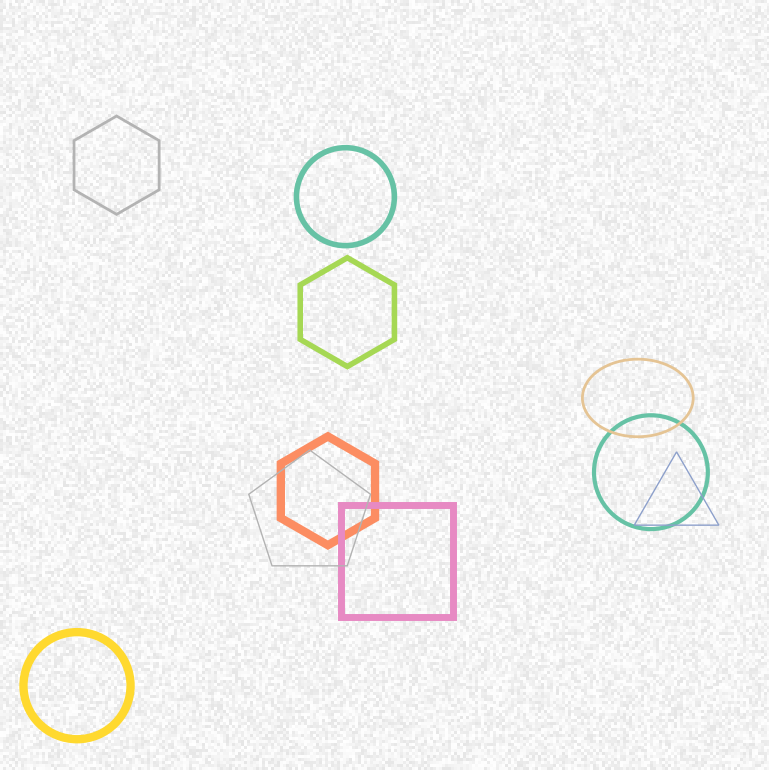[{"shape": "circle", "thickness": 1.5, "radius": 0.37, "center": [0.845, 0.387]}, {"shape": "circle", "thickness": 2, "radius": 0.32, "center": [0.449, 0.745]}, {"shape": "hexagon", "thickness": 3, "radius": 0.35, "center": [0.426, 0.363]}, {"shape": "triangle", "thickness": 0.5, "radius": 0.32, "center": [0.879, 0.35]}, {"shape": "square", "thickness": 2.5, "radius": 0.36, "center": [0.515, 0.272]}, {"shape": "hexagon", "thickness": 2, "radius": 0.35, "center": [0.451, 0.595]}, {"shape": "circle", "thickness": 3, "radius": 0.35, "center": [0.1, 0.11]}, {"shape": "oval", "thickness": 1, "radius": 0.36, "center": [0.828, 0.483]}, {"shape": "pentagon", "thickness": 0.5, "radius": 0.42, "center": [0.402, 0.332]}, {"shape": "hexagon", "thickness": 1, "radius": 0.32, "center": [0.151, 0.785]}]